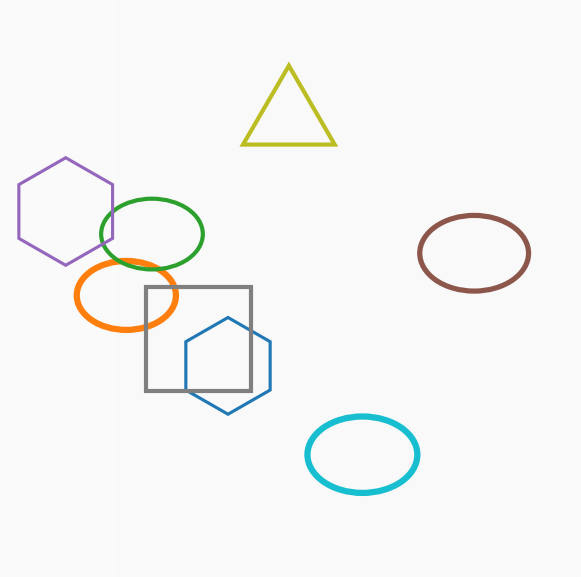[{"shape": "hexagon", "thickness": 1.5, "radius": 0.42, "center": [0.392, 0.366]}, {"shape": "oval", "thickness": 3, "radius": 0.43, "center": [0.217, 0.488]}, {"shape": "oval", "thickness": 2, "radius": 0.44, "center": [0.261, 0.594]}, {"shape": "hexagon", "thickness": 1.5, "radius": 0.47, "center": [0.113, 0.633]}, {"shape": "oval", "thickness": 2.5, "radius": 0.47, "center": [0.816, 0.561]}, {"shape": "square", "thickness": 2, "radius": 0.45, "center": [0.342, 0.412]}, {"shape": "triangle", "thickness": 2, "radius": 0.46, "center": [0.497, 0.794]}, {"shape": "oval", "thickness": 3, "radius": 0.47, "center": [0.623, 0.212]}]